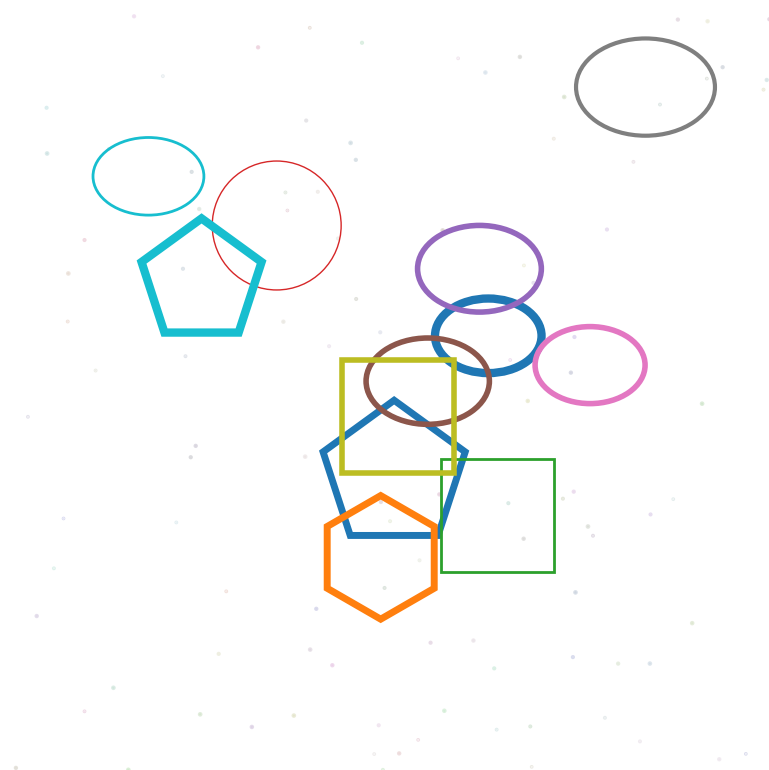[{"shape": "pentagon", "thickness": 2.5, "radius": 0.49, "center": [0.512, 0.383]}, {"shape": "oval", "thickness": 3, "radius": 0.35, "center": [0.634, 0.564]}, {"shape": "hexagon", "thickness": 2.5, "radius": 0.4, "center": [0.494, 0.276]}, {"shape": "square", "thickness": 1, "radius": 0.37, "center": [0.646, 0.331]}, {"shape": "circle", "thickness": 0.5, "radius": 0.42, "center": [0.359, 0.707]}, {"shape": "oval", "thickness": 2, "radius": 0.4, "center": [0.623, 0.651]}, {"shape": "oval", "thickness": 2, "radius": 0.4, "center": [0.555, 0.505]}, {"shape": "oval", "thickness": 2, "radius": 0.36, "center": [0.766, 0.526]}, {"shape": "oval", "thickness": 1.5, "radius": 0.45, "center": [0.838, 0.887]}, {"shape": "square", "thickness": 2, "radius": 0.37, "center": [0.517, 0.459]}, {"shape": "oval", "thickness": 1, "radius": 0.36, "center": [0.193, 0.771]}, {"shape": "pentagon", "thickness": 3, "radius": 0.41, "center": [0.262, 0.634]}]